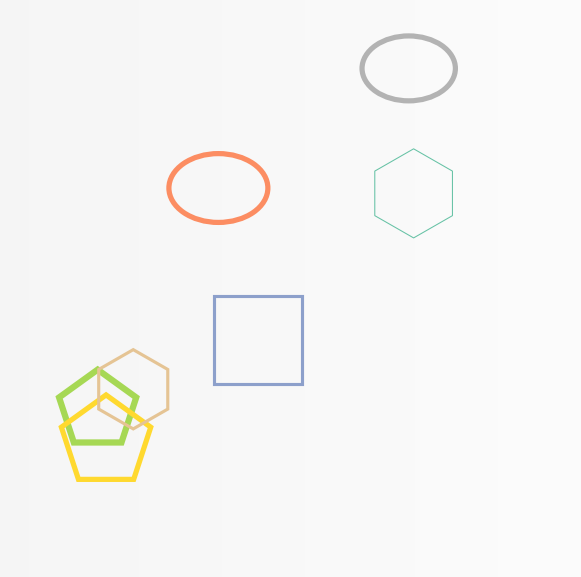[{"shape": "hexagon", "thickness": 0.5, "radius": 0.39, "center": [0.712, 0.664]}, {"shape": "oval", "thickness": 2.5, "radius": 0.43, "center": [0.376, 0.674]}, {"shape": "square", "thickness": 1.5, "radius": 0.38, "center": [0.444, 0.41]}, {"shape": "pentagon", "thickness": 3, "radius": 0.35, "center": [0.168, 0.289]}, {"shape": "pentagon", "thickness": 2.5, "radius": 0.4, "center": [0.182, 0.234]}, {"shape": "hexagon", "thickness": 1.5, "radius": 0.34, "center": [0.229, 0.325]}, {"shape": "oval", "thickness": 2.5, "radius": 0.4, "center": [0.703, 0.881]}]